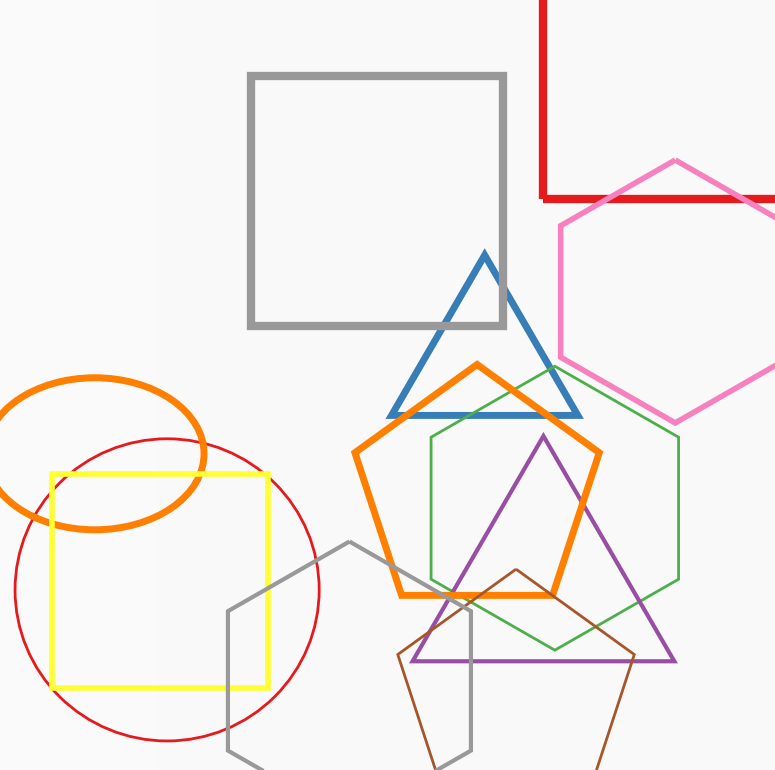[{"shape": "square", "thickness": 3, "radius": 0.79, "center": [0.859, 0.899]}, {"shape": "circle", "thickness": 1, "radius": 0.98, "center": [0.216, 0.234]}, {"shape": "triangle", "thickness": 2.5, "radius": 0.69, "center": [0.625, 0.53]}, {"shape": "hexagon", "thickness": 1, "radius": 0.92, "center": [0.716, 0.34]}, {"shape": "triangle", "thickness": 1.5, "radius": 0.97, "center": [0.701, 0.239]}, {"shape": "oval", "thickness": 2.5, "radius": 0.71, "center": [0.122, 0.411]}, {"shape": "pentagon", "thickness": 2.5, "radius": 0.83, "center": [0.616, 0.361]}, {"shape": "square", "thickness": 2, "radius": 0.7, "center": [0.206, 0.246]}, {"shape": "pentagon", "thickness": 1, "radius": 0.8, "center": [0.666, 0.1]}, {"shape": "hexagon", "thickness": 2, "radius": 0.85, "center": [0.871, 0.621]}, {"shape": "square", "thickness": 3, "radius": 0.81, "center": [0.486, 0.739]}, {"shape": "hexagon", "thickness": 1.5, "radius": 0.91, "center": [0.451, 0.116]}]